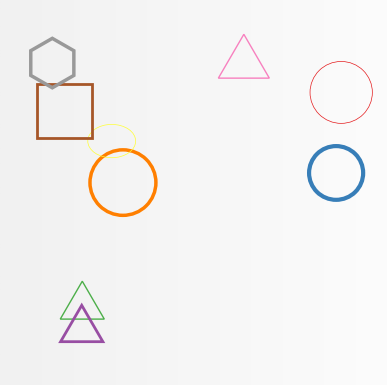[{"shape": "circle", "thickness": 0.5, "radius": 0.4, "center": [0.881, 0.76]}, {"shape": "circle", "thickness": 3, "radius": 0.35, "center": [0.867, 0.551]}, {"shape": "triangle", "thickness": 1, "radius": 0.33, "center": [0.212, 0.204]}, {"shape": "triangle", "thickness": 2, "radius": 0.31, "center": [0.211, 0.144]}, {"shape": "circle", "thickness": 2.5, "radius": 0.43, "center": [0.317, 0.526]}, {"shape": "oval", "thickness": 0.5, "radius": 0.31, "center": [0.288, 0.634]}, {"shape": "square", "thickness": 2, "radius": 0.35, "center": [0.166, 0.711]}, {"shape": "triangle", "thickness": 1, "radius": 0.38, "center": [0.629, 0.835]}, {"shape": "hexagon", "thickness": 2.5, "radius": 0.32, "center": [0.135, 0.836]}]